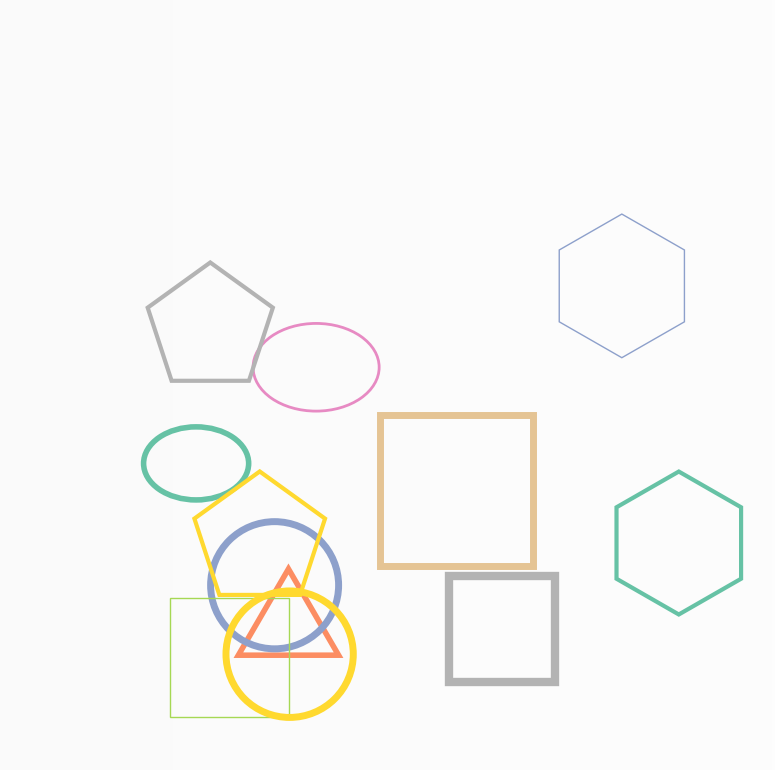[{"shape": "oval", "thickness": 2, "radius": 0.34, "center": [0.253, 0.398]}, {"shape": "hexagon", "thickness": 1.5, "radius": 0.46, "center": [0.876, 0.295]}, {"shape": "triangle", "thickness": 2, "radius": 0.37, "center": [0.372, 0.186]}, {"shape": "hexagon", "thickness": 0.5, "radius": 0.47, "center": [0.802, 0.629]}, {"shape": "circle", "thickness": 2.5, "radius": 0.41, "center": [0.354, 0.24]}, {"shape": "oval", "thickness": 1, "radius": 0.41, "center": [0.408, 0.523]}, {"shape": "square", "thickness": 0.5, "radius": 0.39, "center": [0.296, 0.146]}, {"shape": "pentagon", "thickness": 1.5, "radius": 0.44, "center": [0.335, 0.299]}, {"shape": "circle", "thickness": 2.5, "radius": 0.41, "center": [0.374, 0.15]}, {"shape": "square", "thickness": 2.5, "radius": 0.49, "center": [0.589, 0.363]}, {"shape": "square", "thickness": 3, "radius": 0.34, "center": [0.648, 0.183]}, {"shape": "pentagon", "thickness": 1.5, "radius": 0.42, "center": [0.271, 0.574]}]